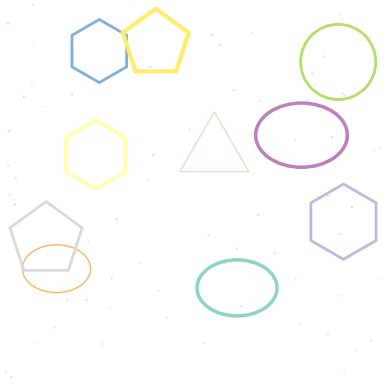[{"shape": "oval", "thickness": 2.5, "radius": 0.52, "center": [0.616, 0.252]}, {"shape": "hexagon", "thickness": 3, "radius": 0.45, "center": [0.249, 0.598]}, {"shape": "hexagon", "thickness": 2, "radius": 0.49, "center": [0.892, 0.424]}, {"shape": "hexagon", "thickness": 2, "radius": 0.41, "center": [0.258, 0.867]}, {"shape": "oval", "thickness": 1, "radius": 0.44, "center": [0.147, 0.302]}, {"shape": "circle", "thickness": 2, "radius": 0.49, "center": [0.878, 0.839]}, {"shape": "pentagon", "thickness": 2, "radius": 0.49, "center": [0.12, 0.378]}, {"shape": "oval", "thickness": 2.5, "radius": 0.6, "center": [0.783, 0.649]}, {"shape": "triangle", "thickness": 1, "radius": 0.52, "center": [0.557, 0.606]}, {"shape": "pentagon", "thickness": 3, "radius": 0.45, "center": [0.405, 0.887]}]